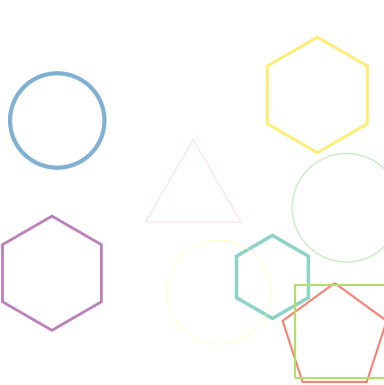[{"shape": "hexagon", "thickness": 2.5, "radius": 0.54, "center": [0.708, 0.281]}, {"shape": "circle", "thickness": 0.5, "radius": 0.67, "center": [0.569, 0.241]}, {"shape": "pentagon", "thickness": 1.5, "radius": 0.71, "center": [0.869, 0.123]}, {"shape": "circle", "thickness": 3, "radius": 0.61, "center": [0.149, 0.687]}, {"shape": "square", "thickness": 1.5, "radius": 0.6, "center": [0.887, 0.138]}, {"shape": "triangle", "thickness": 0.5, "radius": 0.71, "center": [0.502, 0.495]}, {"shape": "hexagon", "thickness": 2, "radius": 0.74, "center": [0.135, 0.29]}, {"shape": "circle", "thickness": 1, "radius": 0.71, "center": [0.9, 0.46]}, {"shape": "hexagon", "thickness": 2, "radius": 0.75, "center": [0.824, 0.754]}]